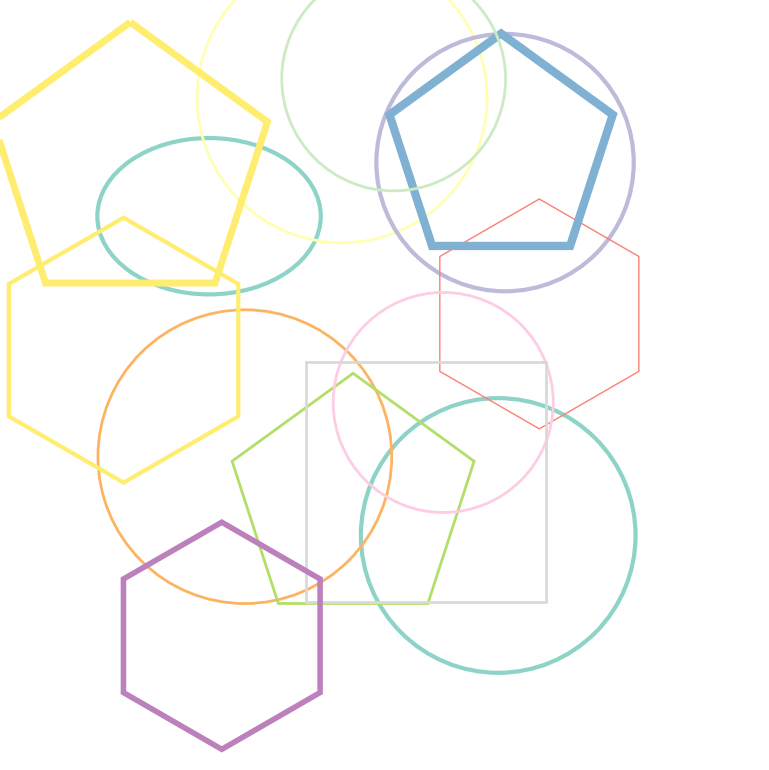[{"shape": "oval", "thickness": 1.5, "radius": 0.73, "center": [0.271, 0.719]}, {"shape": "circle", "thickness": 1.5, "radius": 0.89, "center": [0.647, 0.305]}, {"shape": "circle", "thickness": 1, "radius": 0.94, "center": [0.444, 0.873]}, {"shape": "circle", "thickness": 1.5, "radius": 0.84, "center": [0.656, 0.789]}, {"shape": "hexagon", "thickness": 0.5, "radius": 0.75, "center": [0.7, 0.592]}, {"shape": "pentagon", "thickness": 3, "radius": 0.76, "center": [0.651, 0.804]}, {"shape": "circle", "thickness": 1, "radius": 0.95, "center": [0.318, 0.407]}, {"shape": "pentagon", "thickness": 1, "radius": 0.83, "center": [0.459, 0.35]}, {"shape": "circle", "thickness": 1, "radius": 0.71, "center": [0.576, 0.477]}, {"shape": "square", "thickness": 1, "radius": 0.78, "center": [0.553, 0.374]}, {"shape": "hexagon", "thickness": 2, "radius": 0.74, "center": [0.288, 0.174]}, {"shape": "circle", "thickness": 1, "radius": 0.73, "center": [0.511, 0.897]}, {"shape": "pentagon", "thickness": 2.5, "radius": 0.94, "center": [0.169, 0.784]}, {"shape": "hexagon", "thickness": 1.5, "radius": 0.86, "center": [0.16, 0.545]}]